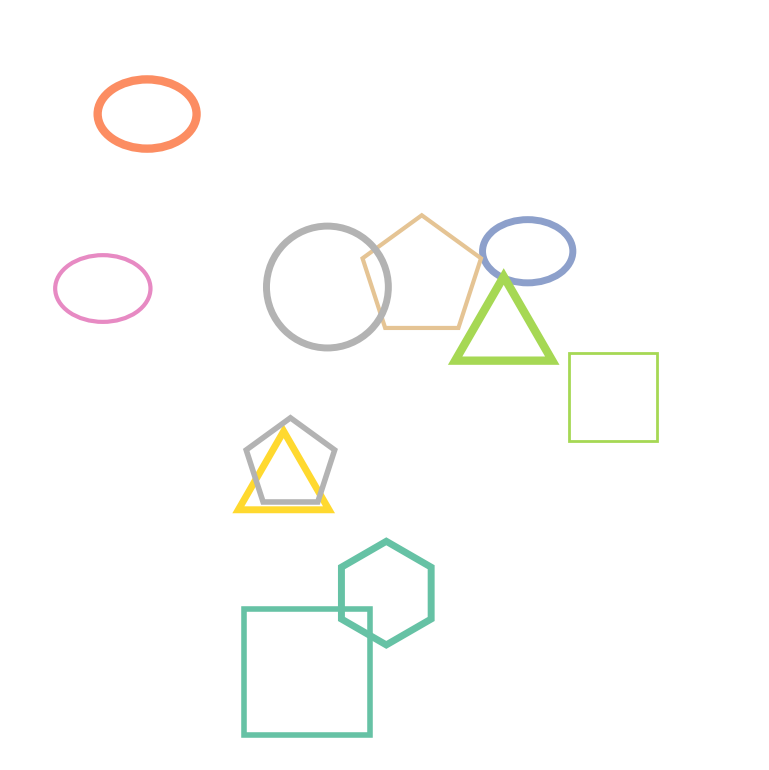[{"shape": "hexagon", "thickness": 2.5, "radius": 0.34, "center": [0.502, 0.23]}, {"shape": "square", "thickness": 2, "radius": 0.41, "center": [0.398, 0.127]}, {"shape": "oval", "thickness": 3, "radius": 0.32, "center": [0.191, 0.852]}, {"shape": "oval", "thickness": 2.5, "radius": 0.29, "center": [0.685, 0.674]}, {"shape": "oval", "thickness": 1.5, "radius": 0.31, "center": [0.134, 0.625]}, {"shape": "square", "thickness": 1, "radius": 0.29, "center": [0.796, 0.485]}, {"shape": "triangle", "thickness": 3, "radius": 0.36, "center": [0.654, 0.568]}, {"shape": "triangle", "thickness": 2.5, "radius": 0.34, "center": [0.368, 0.372]}, {"shape": "pentagon", "thickness": 1.5, "radius": 0.4, "center": [0.548, 0.64]}, {"shape": "pentagon", "thickness": 2, "radius": 0.3, "center": [0.377, 0.397]}, {"shape": "circle", "thickness": 2.5, "radius": 0.4, "center": [0.425, 0.627]}]